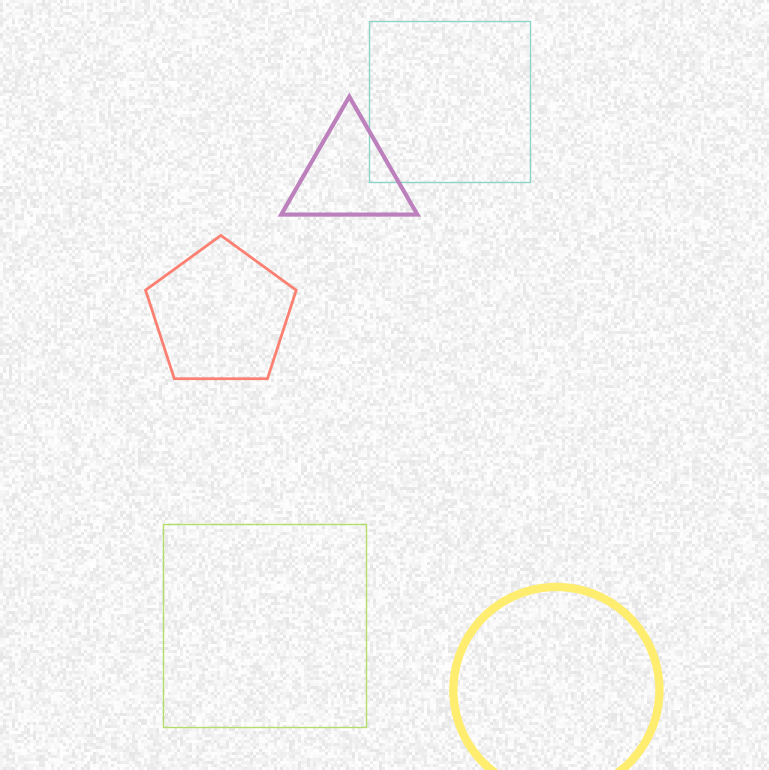[{"shape": "square", "thickness": 0.5, "radius": 0.52, "center": [0.584, 0.868]}, {"shape": "pentagon", "thickness": 1, "radius": 0.51, "center": [0.287, 0.591]}, {"shape": "square", "thickness": 0.5, "radius": 0.66, "center": [0.343, 0.188]}, {"shape": "triangle", "thickness": 1.5, "radius": 0.51, "center": [0.454, 0.772]}, {"shape": "circle", "thickness": 3, "radius": 0.67, "center": [0.723, 0.104]}]